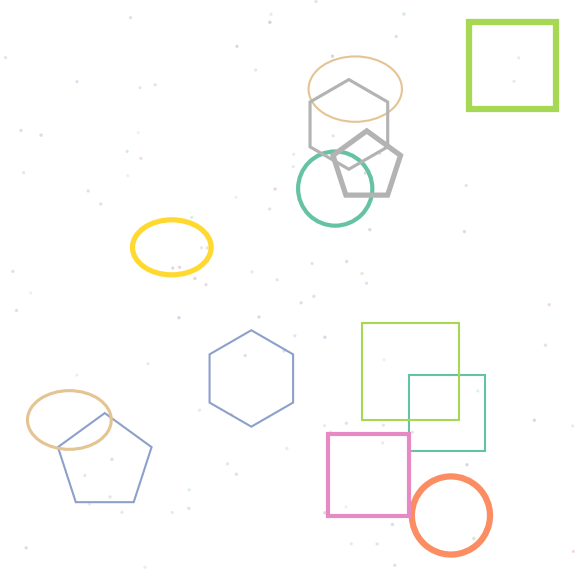[{"shape": "square", "thickness": 1, "radius": 0.33, "center": [0.774, 0.284]}, {"shape": "circle", "thickness": 2, "radius": 0.32, "center": [0.58, 0.673]}, {"shape": "circle", "thickness": 3, "radius": 0.34, "center": [0.781, 0.107]}, {"shape": "hexagon", "thickness": 1, "radius": 0.42, "center": [0.435, 0.344]}, {"shape": "pentagon", "thickness": 1, "radius": 0.43, "center": [0.181, 0.199]}, {"shape": "square", "thickness": 2, "radius": 0.35, "center": [0.638, 0.177]}, {"shape": "square", "thickness": 1, "radius": 0.42, "center": [0.711, 0.356]}, {"shape": "square", "thickness": 3, "radius": 0.38, "center": [0.888, 0.886]}, {"shape": "oval", "thickness": 2.5, "radius": 0.34, "center": [0.297, 0.571]}, {"shape": "oval", "thickness": 1.5, "radius": 0.36, "center": [0.12, 0.272]}, {"shape": "oval", "thickness": 1, "radius": 0.4, "center": [0.615, 0.845]}, {"shape": "pentagon", "thickness": 2.5, "radius": 0.31, "center": [0.635, 0.711]}, {"shape": "hexagon", "thickness": 1.5, "radius": 0.39, "center": [0.604, 0.784]}]